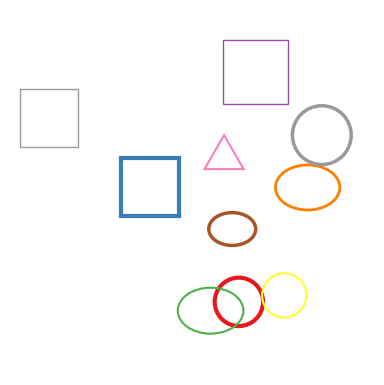[{"shape": "circle", "thickness": 3, "radius": 0.31, "center": [0.62, 0.216]}, {"shape": "square", "thickness": 3, "radius": 0.38, "center": [0.39, 0.514]}, {"shape": "oval", "thickness": 1.5, "radius": 0.43, "center": [0.547, 0.193]}, {"shape": "square", "thickness": 1, "radius": 0.42, "center": [0.664, 0.813]}, {"shape": "oval", "thickness": 2, "radius": 0.42, "center": [0.799, 0.513]}, {"shape": "circle", "thickness": 1.5, "radius": 0.29, "center": [0.738, 0.233]}, {"shape": "oval", "thickness": 2.5, "radius": 0.3, "center": [0.603, 0.405]}, {"shape": "triangle", "thickness": 1.5, "radius": 0.29, "center": [0.582, 0.59]}, {"shape": "circle", "thickness": 2.5, "radius": 0.38, "center": [0.836, 0.649]}, {"shape": "square", "thickness": 1, "radius": 0.38, "center": [0.127, 0.694]}]